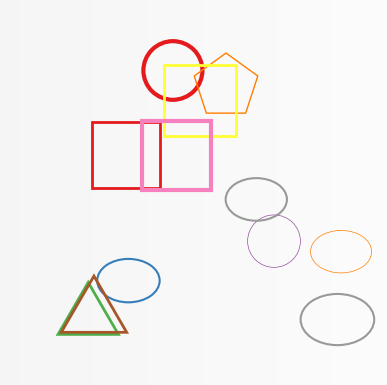[{"shape": "square", "thickness": 2, "radius": 0.43, "center": [0.325, 0.597]}, {"shape": "circle", "thickness": 3, "radius": 0.38, "center": [0.446, 0.817]}, {"shape": "oval", "thickness": 1.5, "radius": 0.4, "center": [0.331, 0.271]}, {"shape": "triangle", "thickness": 2, "radius": 0.45, "center": [0.228, 0.176]}, {"shape": "circle", "thickness": 0.5, "radius": 0.34, "center": [0.707, 0.374]}, {"shape": "oval", "thickness": 0.5, "radius": 0.39, "center": [0.88, 0.346]}, {"shape": "pentagon", "thickness": 1, "radius": 0.43, "center": [0.583, 0.776]}, {"shape": "square", "thickness": 2, "radius": 0.46, "center": [0.516, 0.739]}, {"shape": "triangle", "thickness": 2, "radius": 0.49, "center": [0.242, 0.186]}, {"shape": "square", "thickness": 3, "radius": 0.45, "center": [0.456, 0.596]}, {"shape": "oval", "thickness": 1.5, "radius": 0.4, "center": [0.661, 0.482]}, {"shape": "oval", "thickness": 1.5, "radius": 0.47, "center": [0.871, 0.17]}]